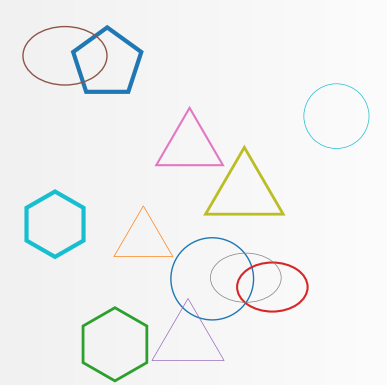[{"shape": "circle", "thickness": 1, "radius": 0.53, "center": [0.548, 0.276]}, {"shape": "pentagon", "thickness": 3, "radius": 0.46, "center": [0.277, 0.836]}, {"shape": "triangle", "thickness": 0.5, "radius": 0.44, "center": [0.37, 0.377]}, {"shape": "hexagon", "thickness": 2, "radius": 0.48, "center": [0.297, 0.106]}, {"shape": "oval", "thickness": 1.5, "radius": 0.45, "center": [0.703, 0.254]}, {"shape": "triangle", "thickness": 0.5, "radius": 0.54, "center": [0.485, 0.117]}, {"shape": "oval", "thickness": 1, "radius": 0.54, "center": [0.168, 0.855]}, {"shape": "triangle", "thickness": 1.5, "radius": 0.5, "center": [0.489, 0.621]}, {"shape": "oval", "thickness": 0.5, "radius": 0.46, "center": [0.634, 0.279]}, {"shape": "triangle", "thickness": 2, "radius": 0.58, "center": [0.631, 0.502]}, {"shape": "circle", "thickness": 0.5, "radius": 0.42, "center": [0.868, 0.698]}, {"shape": "hexagon", "thickness": 3, "radius": 0.42, "center": [0.142, 0.418]}]